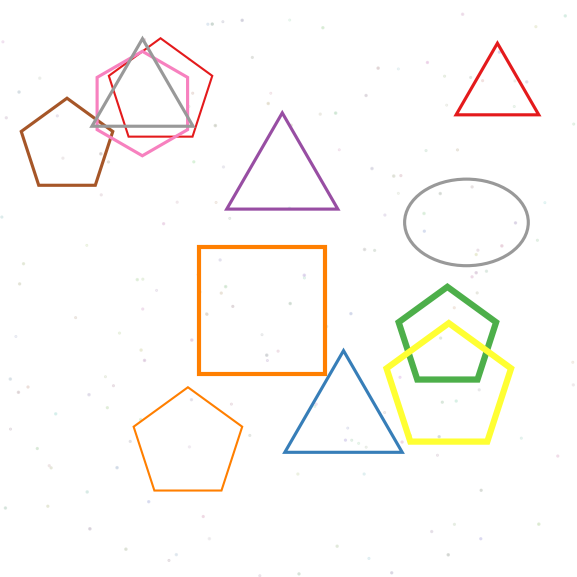[{"shape": "pentagon", "thickness": 1, "radius": 0.47, "center": [0.278, 0.839]}, {"shape": "triangle", "thickness": 1.5, "radius": 0.41, "center": [0.861, 0.842]}, {"shape": "triangle", "thickness": 1.5, "radius": 0.59, "center": [0.595, 0.275]}, {"shape": "pentagon", "thickness": 3, "radius": 0.44, "center": [0.775, 0.414]}, {"shape": "triangle", "thickness": 1.5, "radius": 0.56, "center": [0.489, 0.693]}, {"shape": "pentagon", "thickness": 1, "radius": 0.49, "center": [0.325, 0.23]}, {"shape": "square", "thickness": 2, "radius": 0.55, "center": [0.453, 0.461]}, {"shape": "pentagon", "thickness": 3, "radius": 0.57, "center": [0.777, 0.326]}, {"shape": "pentagon", "thickness": 1.5, "radius": 0.42, "center": [0.116, 0.746]}, {"shape": "hexagon", "thickness": 1.5, "radius": 0.45, "center": [0.246, 0.82]}, {"shape": "oval", "thickness": 1.5, "radius": 0.54, "center": [0.808, 0.614]}, {"shape": "triangle", "thickness": 1.5, "radius": 0.51, "center": [0.247, 0.831]}]